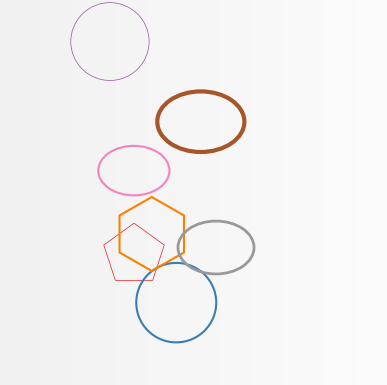[{"shape": "pentagon", "thickness": 0.5, "radius": 0.41, "center": [0.346, 0.338]}, {"shape": "circle", "thickness": 1.5, "radius": 0.52, "center": [0.455, 0.214]}, {"shape": "circle", "thickness": 0.5, "radius": 0.51, "center": [0.284, 0.892]}, {"shape": "hexagon", "thickness": 1.5, "radius": 0.48, "center": [0.392, 0.392]}, {"shape": "oval", "thickness": 3, "radius": 0.56, "center": [0.518, 0.684]}, {"shape": "oval", "thickness": 1.5, "radius": 0.46, "center": [0.345, 0.557]}, {"shape": "oval", "thickness": 2, "radius": 0.49, "center": [0.557, 0.357]}]